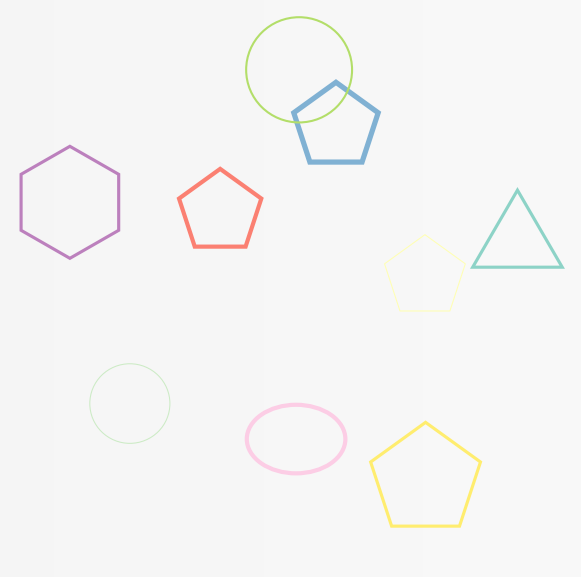[{"shape": "triangle", "thickness": 1.5, "radius": 0.44, "center": [0.89, 0.581]}, {"shape": "pentagon", "thickness": 0.5, "radius": 0.37, "center": [0.731, 0.52]}, {"shape": "pentagon", "thickness": 2, "radius": 0.37, "center": [0.379, 0.632]}, {"shape": "pentagon", "thickness": 2.5, "radius": 0.38, "center": [0.578, 0.78]}, {"shape": "circle", "thickness": 1, "radius": 0.46, "center": [0.515, 0.878]}, {"shape": "oval", "thickness": 2, "radius": 0.42, "center": [0.509, 0.239]}, {"shape": "hexagon", "thickness": 1.5, "radius": 0.48, "center": [0.12, 0.649]}, {"shape": "circle", "thickness": 0.5, "radius": 0.34, "center": [0.223, 0.3]}, {"shape": "pentagon", "thickness": 1.5, "radius": 0.5, "center": [0.732, 0.168]}]